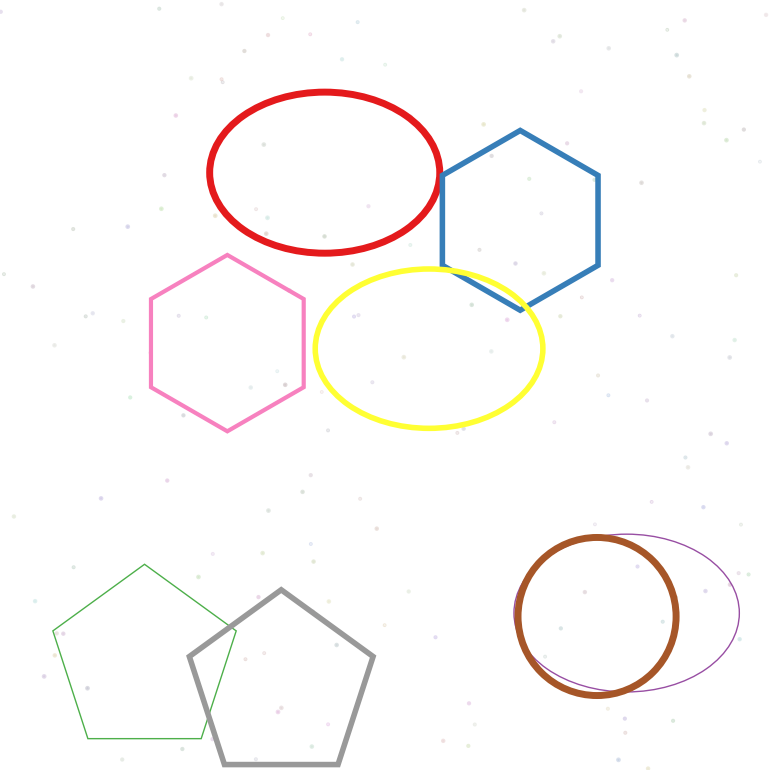[{"shape": "oval", "thickness": 2.5, "radius": 0.75, "center": [0.422, 0.776]}, {"shape": "hexagon", "thickness": 2, "radius": 0.58, "center": [0.676, 0.714]}, {"shape": "pentagon", "thickness": 0.5, "radius": 0.63, "center": [0.188, 0.142]}, {"shape": "oval", "thickness": 0.5, "radius": 0.73, "center": [0.814, 0.204]}, {"shape": "oval", "thickness": 2, "radius": 0.74, "center": [0.557, 0.547]}, {"shape": "circle", "thickness": 2.5, "radius": 0.51, "center": [0.775, 0.199]}, {"shape": "hexagon", "thickness": 1.5, "radius": 0.57, "center": [0.295, 0.554]}, {"shape": "pentagon", "thickness": 2, "radius": 0.63, "center": [0.365, 0.109]}]